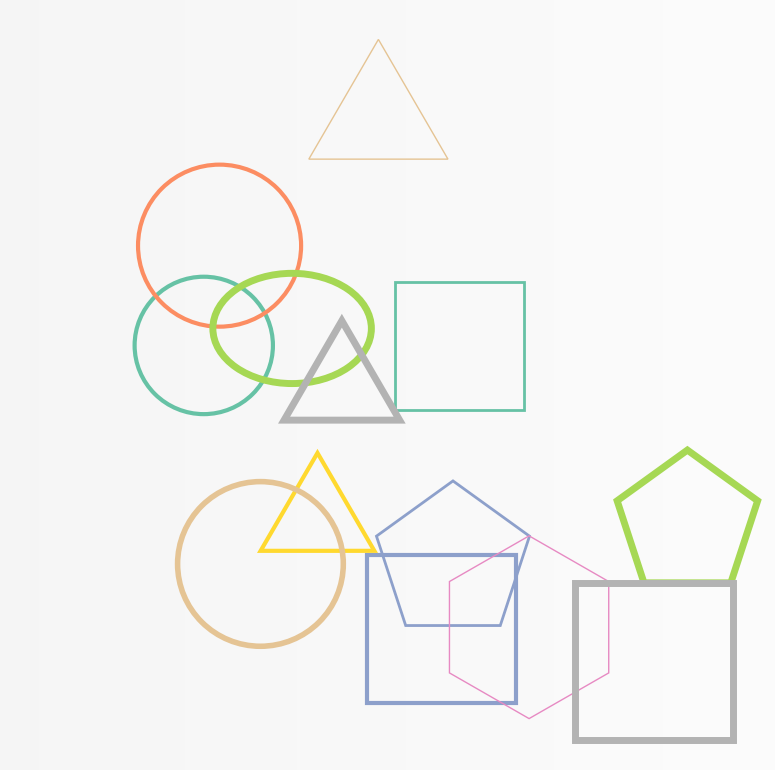[{"shape": "circle", "thickness": 1.5, "radius": 0.45, "center": [0.263, 0.551]}, {"shape": "square", "thickness": 1, "radius": 0.42, "center": [0.592, 0.551]}, {"shape": "circle", "thickness": 1.5, "radius": 0.53, "center": [0.283, 0.681]}, {"shape": "pentagon", "thickness": 1, "radius": 0.52, "center": [0.584, 0.272]}, {"shape": "square", "thickness": 1.5, "radius": 0.48, "center": [0.57, 0.183]}, {"shape": "hexagon", "thickness": 0.5, "radius": 0.59, "center": [0.683, 0.185]}, {"shape": "pentagon", "thickness": 2.5, "radius": 0.48, "center": [0.887, 0.32]}, {"shape": "oval", "thickness": 2.5, "radius": 0.51, "center": [0.377, 0.573]}, {"shape": "triangle", "thickness": 1.5, "radius": 0.42, "center": [0.41, 0.327]}, {"shape": "triangle", "thickness": 0.5, "radius": 0.52, "center": [0.488, 0.845]}, {"shape": "circle", "thickness": 2, "radius": 0.53, "center": [0.336, 0.268]}, {"shape": "triangle", "thickness": 2.5, "radius": 0.43, "center": [0.441, 0.497]}, {"shape": "square", "thickness": 2.5, "radius": 0.51, "center": [0.844, 0.141]}]